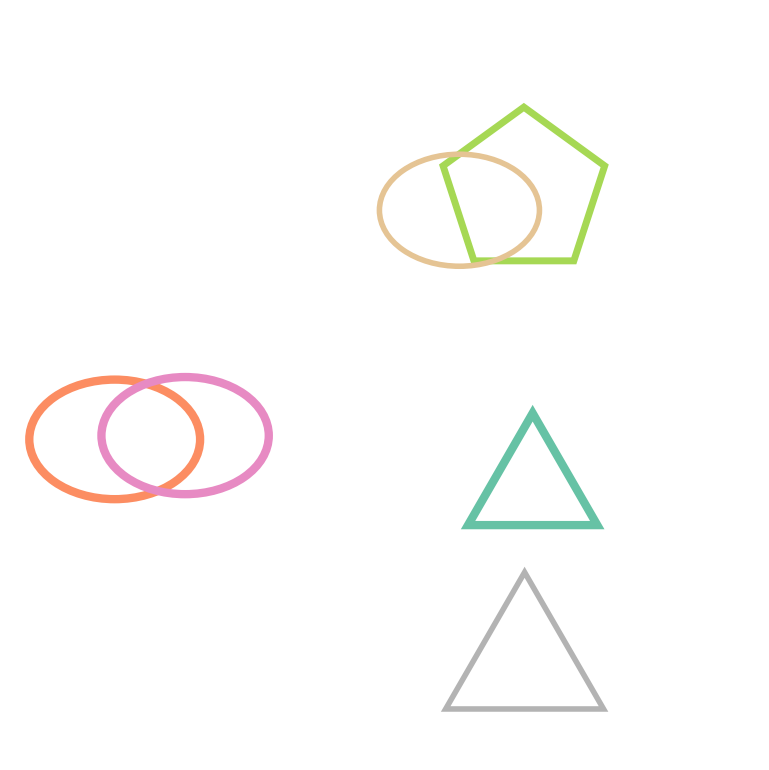[{"shape": "triangle", "thickness": 3, "radius": 0.48, "center": [0.692, 0.366]}, {"shape": "oval", "thickness": 3, "radius": 0.55, "center": [0.149, 0.429]}, {"shape": "oval", "thickness": 3, "radius": 0.54, "center": [0.24, 0.434]}, {"shape": "pentagon", "thickness": 2.5, "radius": 0.55, "center": [0.68, 0.751]}, {"shape": "oval", "thickness": 2, "radius": 0.52, "center": [0.597, 0.727]}, {"shape": "triangle", "thickness": 2, "radius": 0.59, "center": [0.681, 0.138]}]